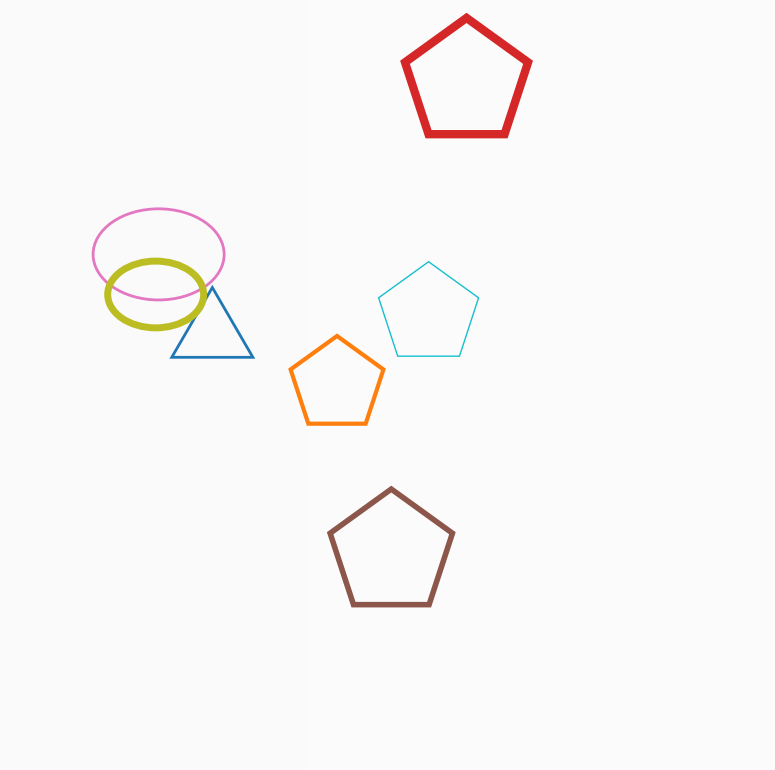[{"shape": "triangle", "thickness": 1, "radius": 0.3, "center": [0.274, 0.566]}, {"shape": "pentagon", "thickness": 1.5, "radius": 0.31, "center": [0.435, 0.501]}, {"shape": "pentagon", "thickness": 3, "radius": 0.42, "center": [0.602, 0.893]}, {"shape": "pentagon", "thickness": 2, "radius": 0.41, "center": [0.505, 0.282]}, {"shape": "oval", "thickness": 1, "radius": 0.42, "center": [0.205, 0.67]}, {"shape": "oval", "thickness": 2.5, "radius": 0.31, "center": [0.201, 0.618]}, {"shape": "pentagon", "thickness": 0.5, "radius": 0.34, "center": [0.553, 0.592]}]